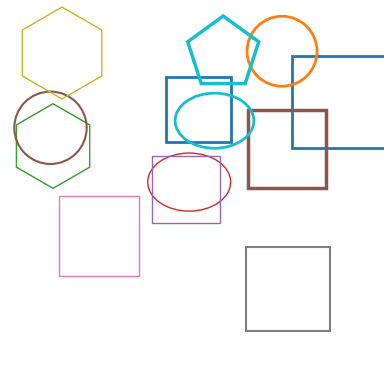[{"shape": "square", "thickness": 2, "radius": 0.42, "center": [0.516, 0.716]}, {"shape": "square", "thickness": 2, "radius": 0.6, "center": [0.879, 0.736]}, {"shape": "circle", "thickness": 2, "radius": 0.45, "center": [0.733, 0.867]}, {"shape": "hexagon", "thickness": 1, "radius": 0.55, "center": [0.138, 0.621]}, {"shape": "oval", "thickness": 1, "radius": 0.54, "center": [0.491, 0.527]}, {"shape": "square", "thickness": 1, "radius": 0.44, "center": [0.483, 0.507]}, {"shape": "circle", "thickness": 1.5, "radius": 0.47, "center": [0.131, 0.668]}, {"shape": "square", "thickness": 2.5, "radius": 0.51, "center": [0.746, 0.613]}, {"shape": "square", "thickness": 1, "radius": 0.52, "center": [0.258, 0.387]}, {"shape": "square", "thickness": 1.5, "radius": 0.54, "center": [0.748, 0.25]}, {"shape": "hexagon", "thickness": 1, "radius": 0.6, "center": [0.161, 0.862]}, {"shape": "pentagon", "thickness": 2.5, "radius": 0.48, "center": [0.58, 0.861]}, {"shape": "oval", "thickness": 2, "radius": 0.51, "center": [0.557, 0.686]}]